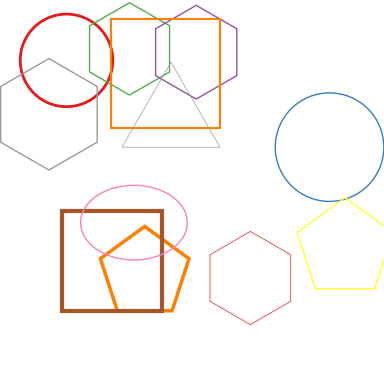[{"shape": "circle", "thickness": 2, "radius": 0.6, "center": [0.173, 0.843]}, {"shape": "hexagon", "thickness": 0.5, "radius": 0.61, "center": [0.65, 0.278]}, {"shape": "circle", "thickness": 1, "radius": 0.7, "center": [0.856, 0.618]}, {"shape": "hexagon", "thickness": 1, "radius": 0.6, "center": [0.337, 0.873]}, {"shape": "hexagon", "thickness": 1, "radius": 0.61, "center": [0.51, 0.864]}, {"shape": "square", "thickness": 1.5, "radius": 0.71, "center": [0.43, 0.81]}, {"shape": "pentagon", "thickness": 2.5, "radius": 0.61, "center": [0.376, 0.291]}, {"shape": "pentagon", "thickness": 1, "radius": 0.65, "center": [0.896, 0.356]}, {"shape": "square", "thickness": 3, "radius": 0.65, "center": [0.291, 0.322]}, {"shape": "oval", "thickness": 1, "radius": 0.69, "center": [0.348, 0.422]}, {"shape": "hexagon", "thickness": 1, "radius": 0.72, "center": [0.127, 0.703]}, {"shape": "triangle", "thickness": 0.5, "radius": 0.74, "center": [0.444, 0.691]}]